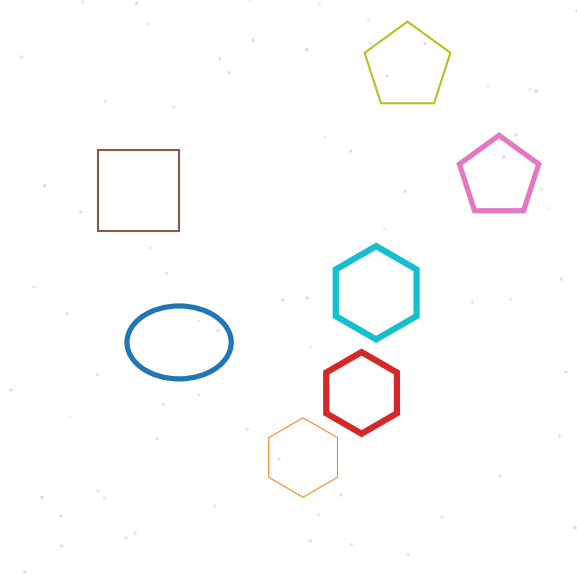[{"shape": "oval", "thickness": 2.5, "radius": 0.45, "center": [0.31, 0.406]}, {"shape": "hexagon", "thickness": 0.5, "radius": 0.34, "center": [0.525, 0.207]}, {"shape": "hexagon", "thickness": 3, "radius": 0.35, "center": [0.626, 0.319]}, {"shape": "square", "thickness": 1, "radius": 0.35, "center": [0.24, 0.67]}, {"shape": "pentagon", "thickness": 2.5, "radius": 0.36, "center": [0.864, 0.693]}, {"shape": "pentagon", "thickness": 1, "radius": 0.39, "center": [0.706, 0.884]}, {"shape": "hexagon", "thickness": 3, "radius": 0.4, "center": [0.651, 0.492]}]